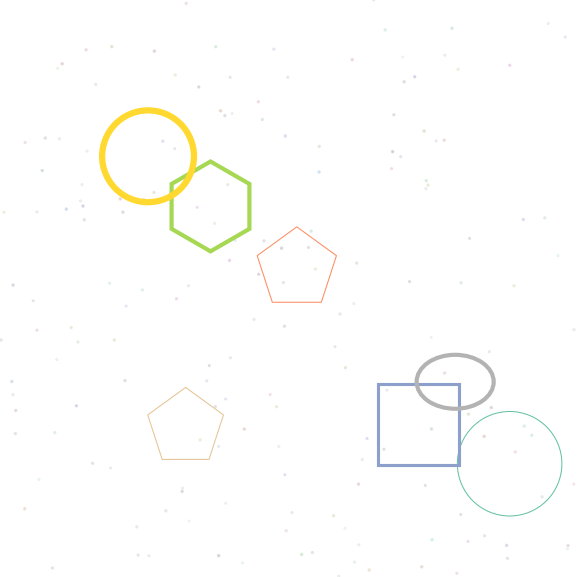[{"shape": "circle", "thickness": 0.5, "radius": 0.45, "center": [0.882, 0.196]}, {"shape": "pentagon", "thickness": 0.5, "radius": 0.36, "center": [0.514, 0.534]}, {"shape": "square", "thickness": 1.5, "radius": 0.35, "center": [0.725, 0.265]}, {"shape": "hexagon", "thickness": 2, "radius": 0.39, "center": [0.365, 0.642]}, {"shape": "circle", "thickness": 3, "radius": 0.4, "center": [0.256, 0.729]}, {"shape": "pentagon", "thickness": 0.5, "radius": 0.34, "center": [0.321, 0.259]}, {"shape": "oval", "thickness": 2, "radius": 0.33, "center": [0.788, 0.338]}]